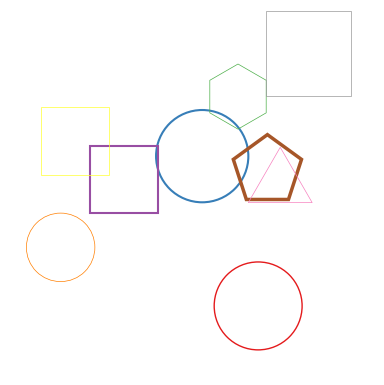[{"shape": "circle", "thickness": 1, "radius": 0.57, "center": [0.671, 0.205]}, {"shape": "circle", "thickness": 1.5, "radius": 0.6, "center": [0.525, 0.594]}, {"shape": "hexagon", "thickness": 0.5, "radius": 0.42, "center": [0.618, 0.749]}, {"shape": "square", "thickness": 1.5, "radius": 0.44, "center": [0.322, 0.534]}, {"shape": "circle", "thickness": 0.5, "radius": 0.44, "center": [0.157, 0.358]}, {"shape": "square", "thickness": 0.5, "radius": 0.44, "center": [0.194, 0.634]}, {"shape": "pentagon", "thickness": 2.5, "radius": 0.47, "center": [0.695, 0.557]}, {"shape": "triangle", "thickness": 0.5, "radius": 0.48, "center": [0.728, 0.522]}, {"shape": "square", "thickness": 0.5, "radius": 0.55, "center": [0.802, 0.861]}]